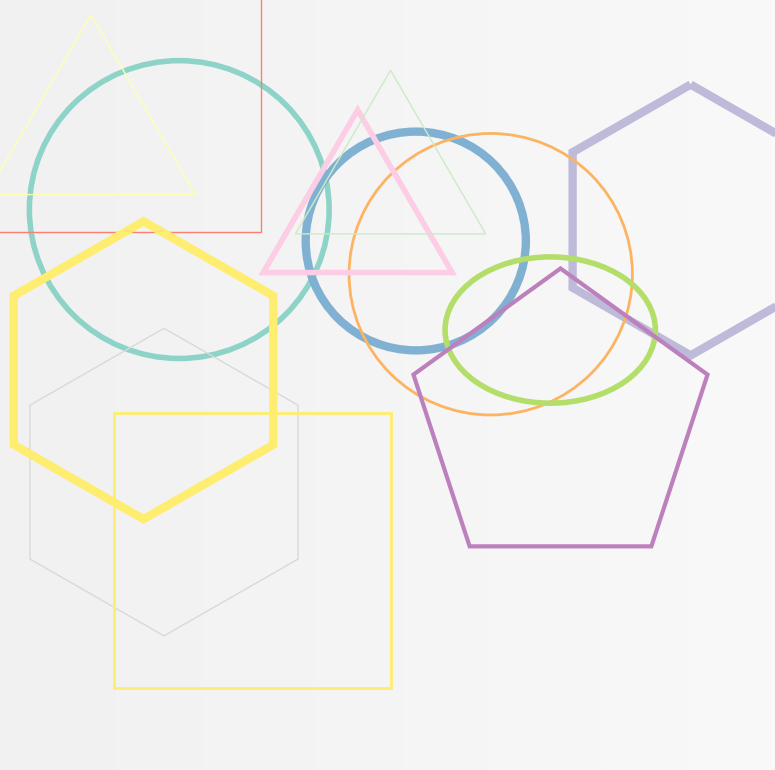[{"shape": "circle", "thickness": 2, "radius": 0.97, "center": [0.231, 0.728]}, {"shape": "triangle", "thickness": 0.5, "radius": 0.78, "center": [0.117, 0.825]}, {"shape": "hexagon", "thickness": 3, "radius": 0.88, "center": [0.891, 0.714]}, {"shape": "square", "thickness": 0.5, "radius": 0.93, "center": [0.151, 0.885]}, {"shape": "circle", "thickness": 3, "radius": 0.71, "center": [0.536, 0.687]}, {"shape": "circle", "thickness": 1, "radius": 0.91, "center": [0.633, 0.644]}, {"shape": "oval", "thickness": 2, "radius": 0.68, "center": [0.71, 0.571]}, {"shape": "triangle", "thickness": 2, "radius": 0.7, "center": [0.462, 0.716]}, {"shape": "hexagon", "thickness": 0.5, "radius": 1.0, "center": [0.212, 0.374]}, {"shape": "pentagon", "thickness": 1.5, "radius": 1.0, "center": [0.723, 0.452]}, {"shape": "triangle", "thickness": 0.5, "radius": 0.71, "center": [0.504, 0.767]}, {"shape": "hexagon", "thickness": 3, "radius": 0.97, "center": [0.185, 0.519]}, {"shape": "square", "thickness": 1, "radius": 0.89, "center": [0.326, 0.285]}]